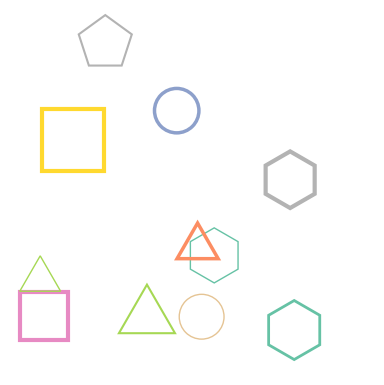[{"shape": "hexagon", "thickness": 2, "radius": 0.38, "center": [0.764, 0.143]}, {"shape": "hexagon", "thickness": 1, "radius": 0.36, "center": [0.556, 0.337]}, {"shape": "triangle", "thickness": 2.5, "radius": 0.31, "center": [0.513, 0.359]}, {"shape": "circle", "thickness": 2.5, "radius": 0.29, "center": [0.459, 0.713]}, {"shape": "square", "thickness": 3, "radius": 0.31, "center": [0.114, 0.179]}, {"shape": "triangle", "thickness": 1, "radius": 0.31, "center": [0.104, 0.274]}, {"shape": "triangle", "thickness": 1.5, "radius": 0.42, "center": [0.382, 0.177]}, {"shape": "square", "thickness": 3, "radius": 0.4, "center": [0.189, 0.637]}, {"shape": "circle", "thickness": 1, "radius": 0.29, "center": [0.524, 0.177]}, {"shape": "pentagon", "thickness": 1.5, "radius": 0.36, "center": [0.273, 0.888]}, {"shape": "hexagon", "thickness": 3, "radius": 0.37, "center": [0.754, 0.533]}]